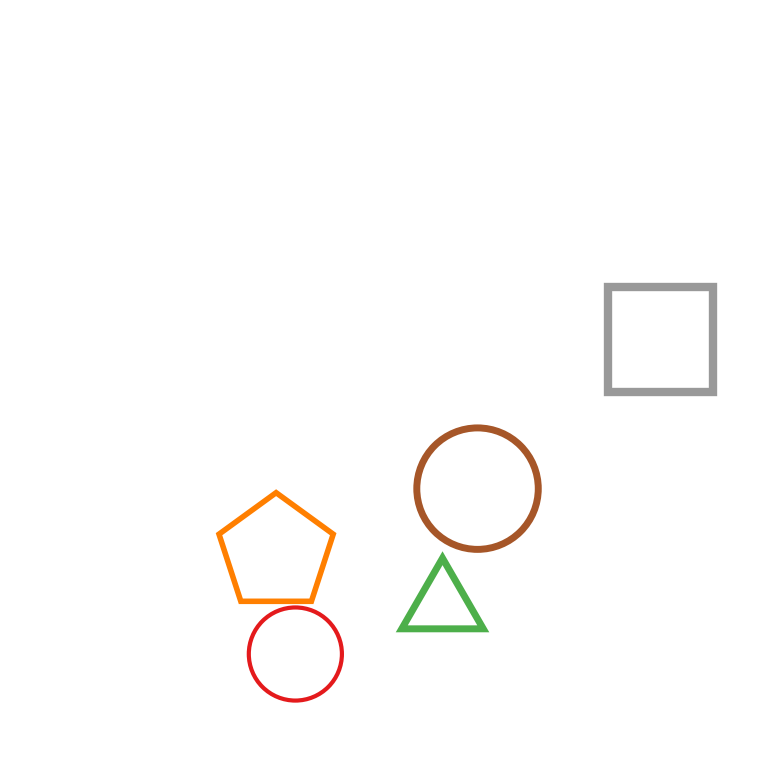[{"shape": "circle", "thickness": 1.5, "radius": 0.3, "center": [0.384, 0.151]}, {"shape": "triangle", "thickness": 2.5, "radius": 0.31, "center": [0.575, 0.214]}, {"shape": "pentagon", "thickness": 2, "radius": 0.39, "center": [0.359, 0.282]}, {"shape": "circle", "thickness": 2.5, "radius": 0.39, "center": [0.62, 0.365]}, {"shape": "square", "thickness": 3, "radius": 0.34, "center": [0.858, 0.559]}]